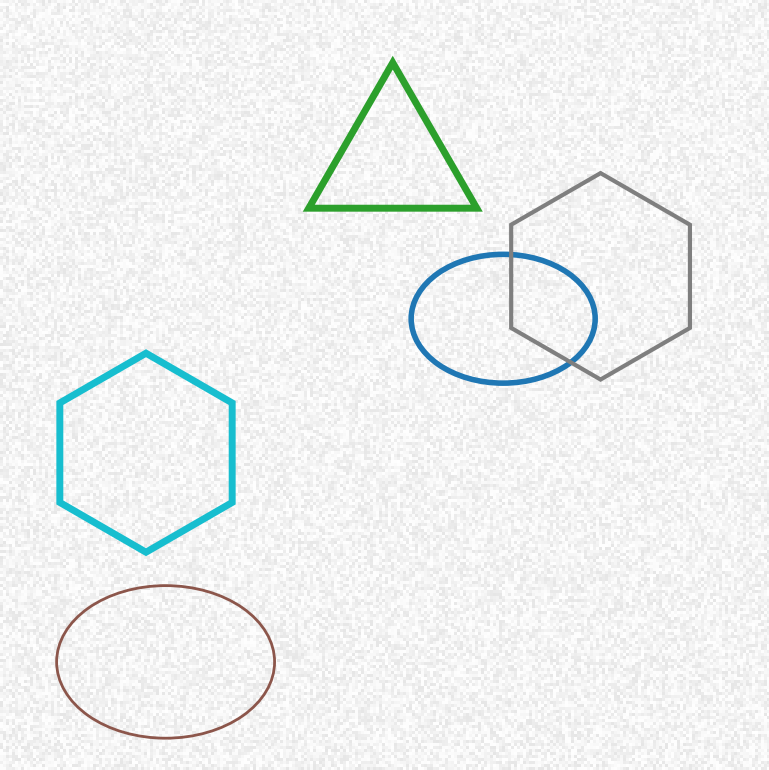[{"shape": "oval", "thickness": 2, "radius": 0.6, "center": [0.653, 0.586]}, {"shape": "triangle", "thickness": 2.5, "radius": 0.63, "center": [0.51, 0.793]}, {"shape": "oval", "thickness": 1, "radius": 0.71, "center": [0.215, 0.14]}, {"shape": "hexagon", "thickness": 1.5, "radius": 0.67, "center": [0.78, 0.641]}, {"shape": "hexagon", "thickness": 2.5, "radius": 0.65, "center": [0.19, 0.412]}]